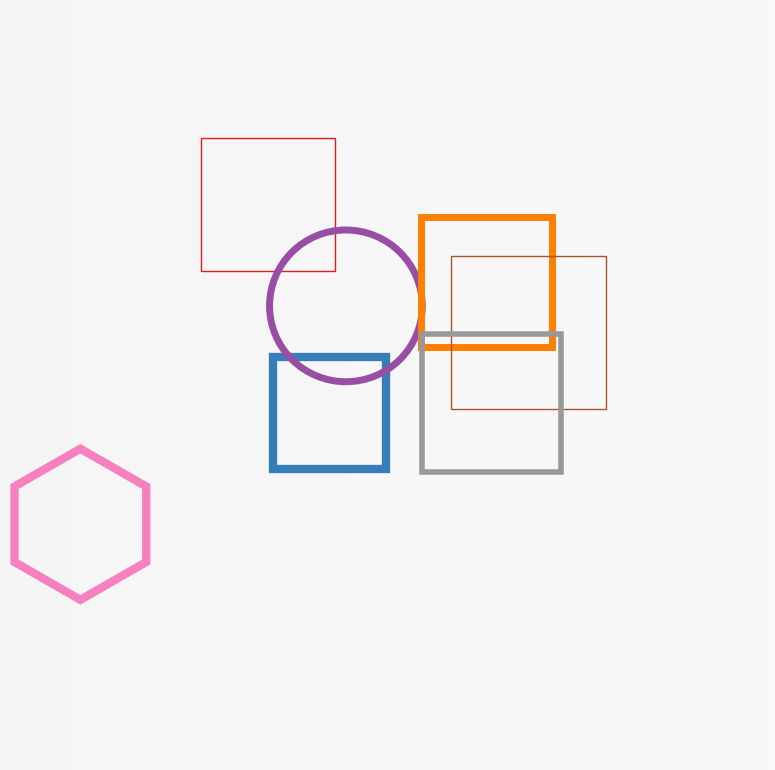[{"shape": "square", "thickness": 0.5, "radius": 0.43, "center": [0.346, 0.734]}, {"shape": "square", "thickness": 3, "radius": 0.36, "center": [0.425, 0.464]}, {"shape": "circle", "thickness": 2.5, "radius": 0.49, "center": [0.446, 0.603]}, {"shape": "square", "thickness": 2.5, "radius": 0.42, "center": [0.627, 0.634]}, {"shape": "square", "thickness": 0.5, "radius": 0.5, "center": [0.682, 0.568]}, {"shape": "hexagon", "thickness": 3, "radius": 0.49, "center": [0.104, 0.319]}, {"shape": "square", "thickness": 2, "radius": 0.45, "center": [0.634, 0.477]}]